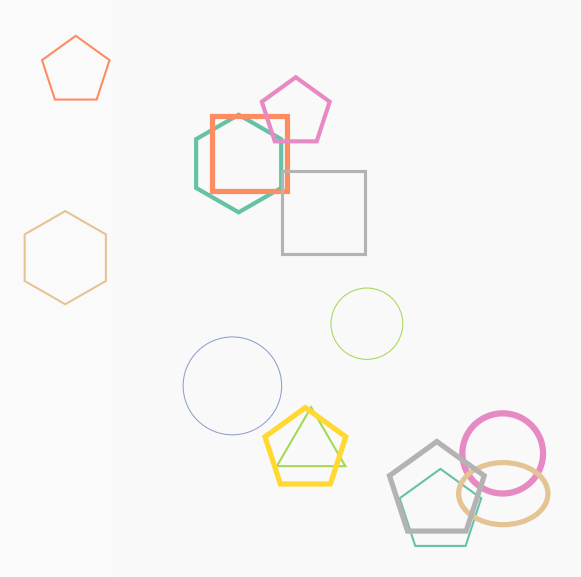[{"shape": "hexagon", "thickness": 2, "radius": 0.42, "center": [0.411, 0.716]}, {"shape": "pentagon", "thickness": 1, "radius": 0.37, "center": [0.758, 0.113]}, {"shape": "pentagon", "thickness": 1, "radius": 0.31, "center": [0.13, 0.876]}, {"shape": "square", "thickness": 2.5, "radius": 0.32, "center": [0.429, 0.734]}, {"shape": "circle", "thickness": 0.5, "radius": 0.42, "center": [0.4, 0.331]}, {"shape": "circle", "thickness": 3, "radius": 0.35, "center": [0.865, 0.214]}, {"shape": "pentagon", "thickness": 2, "radius": 0.31, "center": [0.509, 0.804]}, {"shape": "circle", "thickness": 0.5, "radius": 0.31, "center": [0.631, 0.439]}, {"shape": "triangle", "thickness": 1, "radius": 0.34, "center": [0.535, 0.226]}, {"shape": "pentagon", "thickness": 2.5, "radius": 0.37, "center": [0.525, 0.22]}, {"shape": "oval", "thickness": 2.5, "radius": 0.38, "center": [0.866, 0.144]}, {"shape": "hexagon", "thickness": 1, "radius": 0.4, "center": [0.112, 0.553]}, {"shape": "pentagon", "thickness": 2.5, "radius": 0.43, "center": [0.752, 0.149]}, {"shape": "square", "thickness": 1.5, "radius": 0.36, "center": [0.557, 0.631]}]